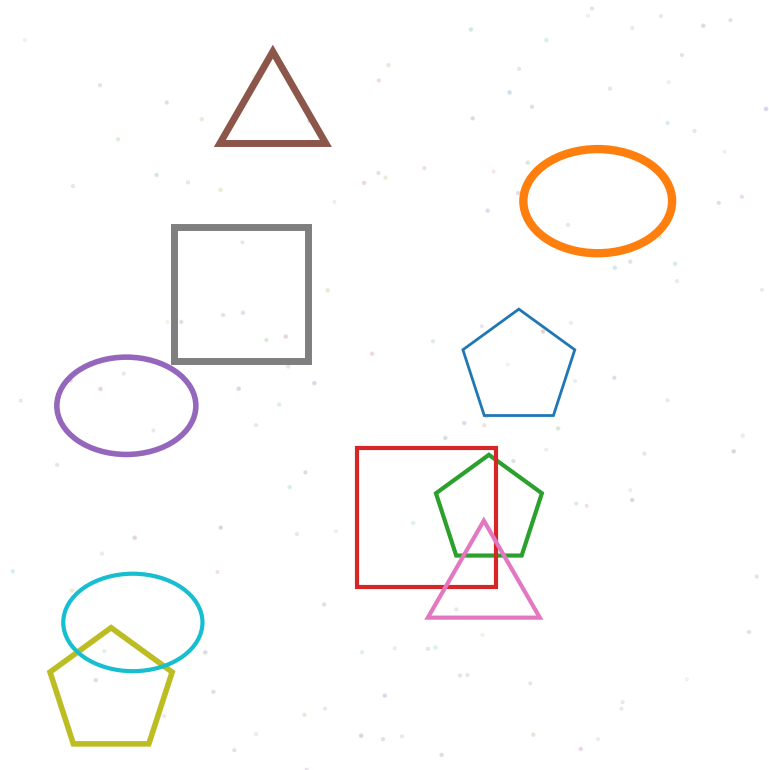[{"shape": "pentagon", "thickness": 1, "radius": 0.38, "center": [0.674, 0.522]}, {"shape": "oval", "thickness": 3, "radius": 0.48, "center": [0.776, 0.739]}, {"shape": "pentagon", "thickness": 1.5, "radius": 0.36, "center": [0.635, 0.337]}, {"shape": "square", "thickness": 1.5, "radius": 0.45, "center": [0.554, 0.328]}, {"shape": "oval", "thickness": 2, "radius": 0.45, "center": [0.164, 0.473]}, {"shape": "triangle", "thickness": 2.5, "radius": 0.4, "center": [0.354, 0.853]}, {"shape": "triangle", "thickness": 1.5, "radius": 0.42, "center": [0.628, 0.24]}, {"shape": "square", "thickness": 2.5, "radius": 0.43, "center": [0.313, 0.618]}, {"shape": "pentagon", "thickness": 2, "radius": 0.42, "center": [0.144, 0.101]}, {"shape": "oval", "thickness": 1.5, "radius": 0.45, "center": [0.173, 0.192]}]